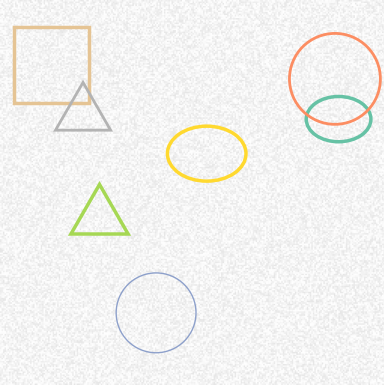[{"shape": "oval", "thickness": 2.5, "radius": 0.42, "center": [0.879, 0.691]}, {"shape": "circle", "thickness": 2, "radius": 0.59, "center": [0.87, 0.795]}, {"shape": "circle", "thickness": 1, "radius": 0.52, "center": [0.405, 0.187]}, {"shape": "triangle", "thickness": 2.5, "radius": 0.43, "center": [0.258, 0.435]}, {"shape": "oval", "thickness": 2.5, "radius": 0.51, "center": [0.537, 0.601]}, {"shape": "square", "thickness": 2.5, "radius": 0.49, "center": [0.134, 0.83]}, {"shape": "triangle", "thickness": 2, "radius": 0.41, "center": [0.216, 0.703]}]